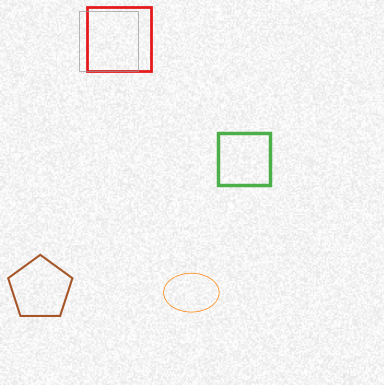[{"shape": "square", "thickness": 2, "radius": 0.42, "center": [0.309, 0.899]}, {"shape": "square", "thickness": 2.5, "radius": 0.34, "center": [0.634, 0.586]}, {"shape": "oval", "thickness": 0.5, "radius": 0.36, "center": [0.497, 0.24]}, {"shape": "pentagon", "thickness": 1.5, "radius": 0.44, "center": [0.105, 0.25]}, {"shape": "square", "thickness": 0.5, "radius": 0.39, "center": [0.282, 0.894]}]